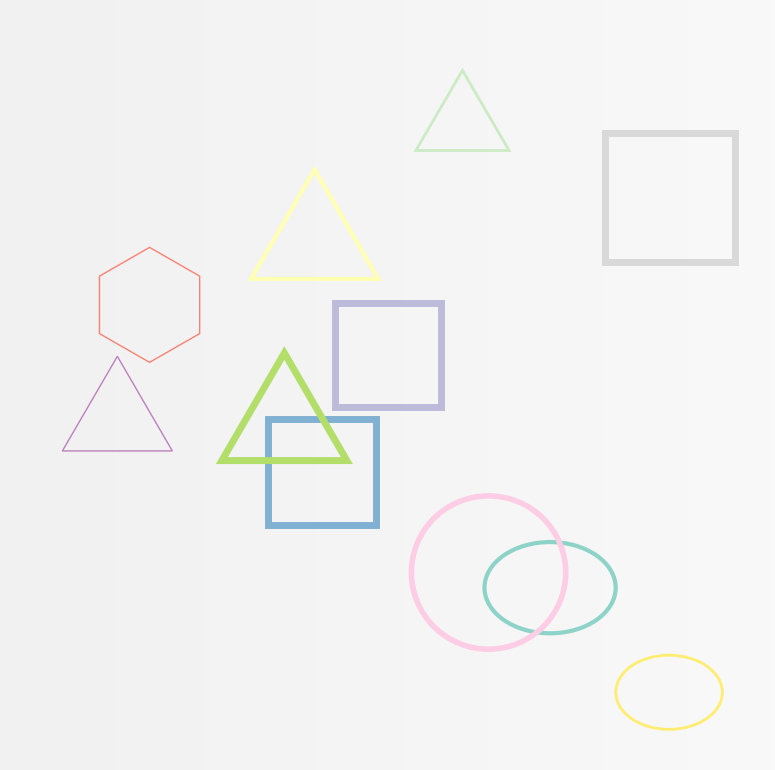[{"shape": "oval", "thickness": 1.5, "radius": 0.42, "center": [0.71, 0.237]}, {"shape": "triangle", "thickness": 1.5, "radius": 0.47, "center": [0.406, 0.685]}, {"shape": "square", "thickness": 2.5, "radius": 0.34, "center": [0.501, 0.539]}, {"shape": "hexagon", "thickness": 0.5, "radius": 0.37, "center": [0.193, 0.604]}, {"shape": "square", "thickness": 2.5, "radius": 0.35, "center": [0.415, 0.387]}, {"shape": "triangle", "thickness": 2.5, "radius": 0.47, "center": [0.367, 0.448]}, {"shape": "circle", "thickness": 2, "radius": 0.5, "center": [0.63, 0.256]}, {"shape": "square", "thickness": 2.5, "radius": 0.42, "center": [0.865, 0.743]}, {"shape": "triangle", "thickness": 0.5, "radius": 0.41, "center": [0.151, 0.455]}, {"shape": "triangle", "thickness": 1, "radius": 0.35, "center": [0.597, 0.839]}, {"shape": "oval", "thickness": 1, "radius": 0.34, "center": [0.863, 0.101]}]